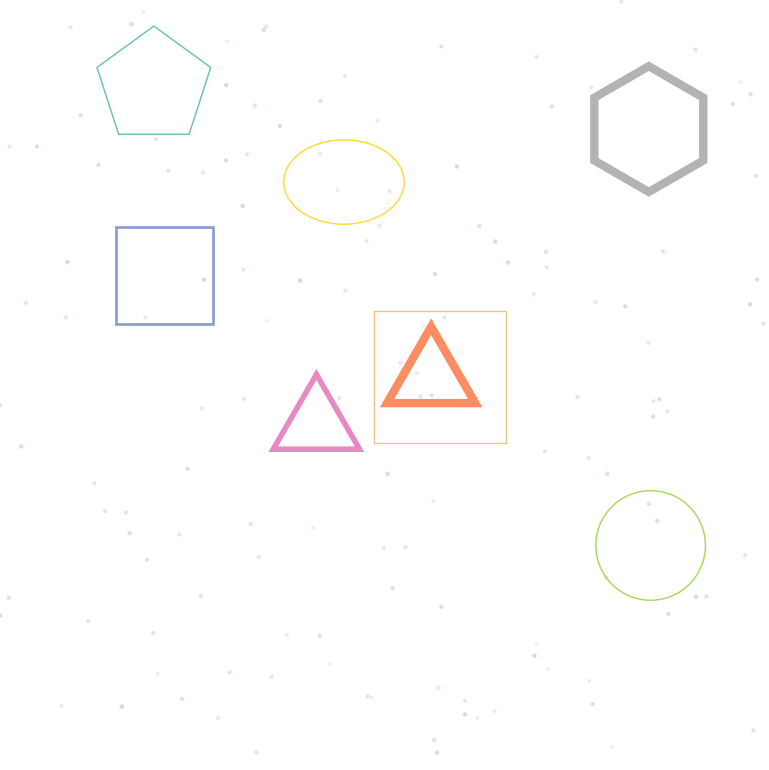[{"shape": "pentagon", "thickness": 0.5, "radius": 0.39, "center": [0.2, 0.888]}, {"shape": "triangle", "thickness": 3, "radius": 0.33, "center": [0.56, 0.51]}, {"shape": "square", "thickness": 1, "radius": 0.31, "center": [0.213, 0.642]}, {"shape": "triangle", "thickness": 2, "radius": 0.32, "center": [0.411, 0.449]}, {"shape": "circle", "thickness": 0.5, "radius": 0.36, "center": [0.845, 0.292]}, {"shape": "oval", "thickness": 0.5, "radius": 0.39, "center": [0.447, 0.764]}, {"shape": "square", "thickness": 0.5, "radius": 0.43, "center": [0.571, 0.511]}, {"shape": "hexagon", "thickness": 3, "radius": 0.41, "center": [0.843, 0.832]}]